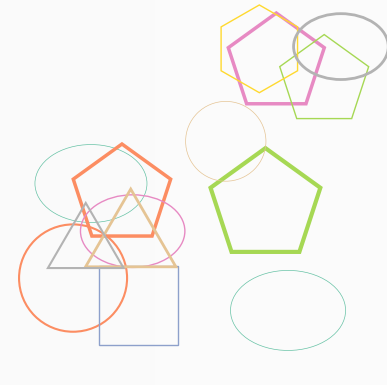[{"shape": "oval", "thickness": 0.5, "radius": 0.72, "center": [0.235, 0.523]}, {"shape": "oval", "thickness": 0.5, "radius": 0.74, "center": [0.743, 0.194]}, {"shape": "circle", "thickness": 1.5, "radius": 0.7, "center": [0.189, 0.278]}, {"shape": "pentagon", "thickness": 2.5, "radius": 0.66, "center": [0.315, 0.494]}, {"shape": "square", "thickness": 1, "radius": 0.51, "center": [0.358, 0.206]}, {"shape": "pentagon", "thickness": 2.5, "radius": 0.65, "center": [0.713, 0.836]}, {"shape": "oval", "thickness": 1, "radius": 0.67, "center": [0.342, 0.4]}, {"shape": "pentagon", "thickness": 3, "radius": 0.74, "center": [0.685, 0.466]}, {"shape": "pentagon", "thickness": 1, "radius": 0.6, "center": [0.837, 0.79]}, {"shape": "hexagon", "thickness": 1, "radius": 0.57, "center": [0.669, 0.873]}, {"shape": "triangle", "thickness": 2, "radius": 0.67, "center": [0.337, 0.374]}, {"shape": "circle", "thickness": 0.5, "radius": 0.52, "center": [0.583, 0.633]}, {"shape": "oval", "thickness": 2, "radius": 0.61, "center": [0.88, 0.879]}, {"shape": "triangle", "thickness": 1.5, "radius": 0.56, "center": [0.221, 0.36]}]